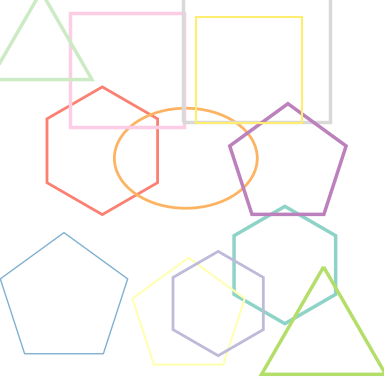[{"shape": "hexagon", "thickness": 2.5, "radius": 0.76, "center": [0.74, 0.312]}, {"shape": "pentagon", "thickness": 1.5, "radius": 0.77, "center": [0.49, 0.177]}, {"shape": "hexagon", "thickness": 2, "radius": 0.68, "center": [0.567, 0.212]}, {"shape": "hexagon", "thickness": 2, "radius": 0.83, "center": [0.266, 0.608]}, {"shape": "pentagon", "thickness": 1, "radius": 0.87, "center": [0.166, 0.222]}, {"shape": "oval", "thickness": 2, "radius": 0.93, "center": [0.483, 0.589]}, {"shape": "triangle", "thickness": 2.5, "radius": 0.93, "center": [0.841, 0.121]}, {"shape": "square", "thickness": 2.5, "radius": 0.74, "center": [0.329, 0.818]}, {"shape": "square", "thickness": 2.5, "radius": 0.96, "center": [0.666, 0.874]}, {"shape": "pentagon", "thickness": 2.5, "radius": 0.79, "center": [0.748, 0.572]}, {"shape": "triangle", "thickness": 2.5, "radius": 0.76, "center": [0.107, 0.87]}, {"shape": "square", "thickness": 1.5, "radius": 0.69, "center": [0.647, 0.817]}]